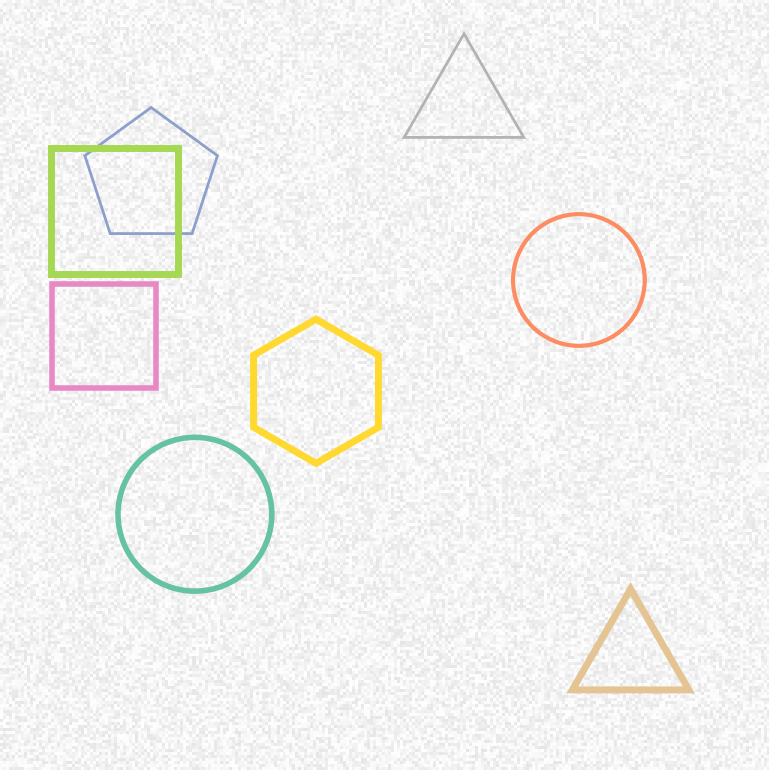[{"shape": "circle", "thickness": 2, "radius": 0.5, "center": [0.253, 0.332]}, {"shape": "circle", "thickness": 1.5, "radius": 0.43, "center": [0.752, 0.636]}, {"shape": "pentagon", "thickness": 1, "radius": 0.45, "center": [0.196, 0.77]}, {"shape": "square", "thickness": 2, "radius": 0.34, "center": [0.135, 0.563]}, {"shape": "square", "thickness": 2.5, "radius": 0.41, "center": [0.148, 0.726]}, {"shape": "hexagon", "thickness": 2.5, "radius": 0.47, "center": [0.41, 0.492]}, {"shape": "triangle", "thickness": 2.5, "radius": 0.44, "center": [0.819, 0.148]}, {"shape": "triangle", "thickness": 1, "radius": 0.45, "center": [0.603, 0.866]}]